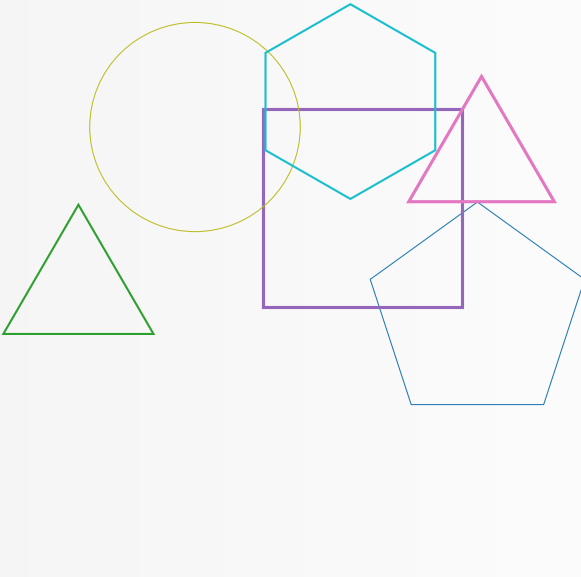[{"shape": "pentagon", "thickness": 0.5, "radius": 0.97, "center": [0.821, 0.455]}, {"shape": "triangle", "thickness": 1, "radius": 0.75, "center": [0.135, 0.495]}, {"shape": "square", "thickness": 1.5, "radius": 0.86, "center": [0.623, 0.639]}, {"shape": "triangle", "thickness": 1.5, "radius": 0.72, "center": [0.828, 0.722]}, {"shape": "circle", "thickness": 0.5, "radius": 0.91, "center": [0.335, 0.779]}, {"shape": "hexagon", "thickness": 1, "radius": 0.84, "center": [0.603, 0.823]}]